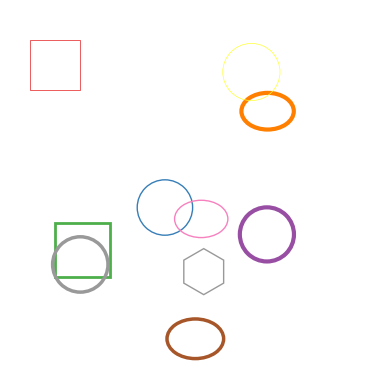[{"shape": "square", "thickness": 0.5, "radius": 0.32, "center": [0.143, 0.831]}, {"shape": "circle", "thickness": 1, "radius": 0.36, "center": [0.428, 0.461]}, {"shape": "square", "thickness": 2, "radius": 0.35, "center": [0.214, 0.35]}, {"shape": "circle", "thickness": 3, "radius": 0.35, "center": [0.693, 0.391]}, {"shape": "oval", "thickness": 3, "radius": 0.34, "center": [0.695, 0.711]}, {"shape": "circle", "thickness": 0.5, "radius": 0.37, "center": [0.653, 0.813]}, {"shape": "oval", "thickness": 2.5, "radius": 0.37, "center": [0.507, 0.12]}, {"shape": "oval", "thickness": 1, "radius": 0.35, "center": [0.523, 0.431]}, {"shape": "circle", "thickness": 2.5, "radius": 0.36, "center": [0.209, 0.313]}, {"shape": "hexagon", "thickness": 1, "radius": 0.3, "center": [0.529, 0.294]}]